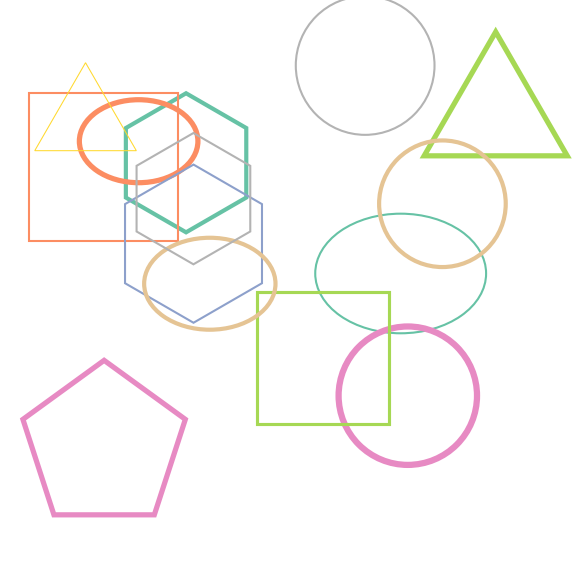[{"shape": "hexagon", "thickness": 2, "radius": 0.6, "center": [0.322, 0.717]}, {"shape": "oval", "thickness": 1, "radius": 0.74, "center": [0.694, 0.526]}, {"shape": "oval", "thickness": 2.5, "radius": 0.51, "center": [0.24, 0.755]}, {"shape": "square", "thickness": 1, "radius": 0.64, "center": [0.179, 0.71]}, {"shape": "hexagon", "thickness": 1, "radius": 0.68, "center": [0.335, 0.577]}, {"shape": "pentagon", "thickness": 2.5, "radius": 0.74, "center": [0.18, 0.227]}, {"shape": "circle", "thickness": 3, "radius": 0.6, "center": [0.706, 0.314]}, {"shape": "triangle", "thickness": 2.5, "radius": 0.72, "center": [0.858, 0.801]}, {"shape": "square", "thickness": 1.5, "radius": 0.57, "center": [0.559, 0.379]}, {"shape": "triangle", "thickness": 0.5, "radius": 0.51, "center": [0.148, 0.789]}, {"shape": "oval", "thickness": 2, "radius": 0.57, "center": [0.363, 0.508]}, {"shape": "circle", "thickness": 2, "radius": 0.55, "center": [0.766, 0.646]}, {"shape": "hexagon", "thickness": 1, "radius": 0.57, "center": [0.335, 0.655]}, {"shape": "circle", "thickness": 1, "radius": 0.6, "center": [0.632, 0.886]}]